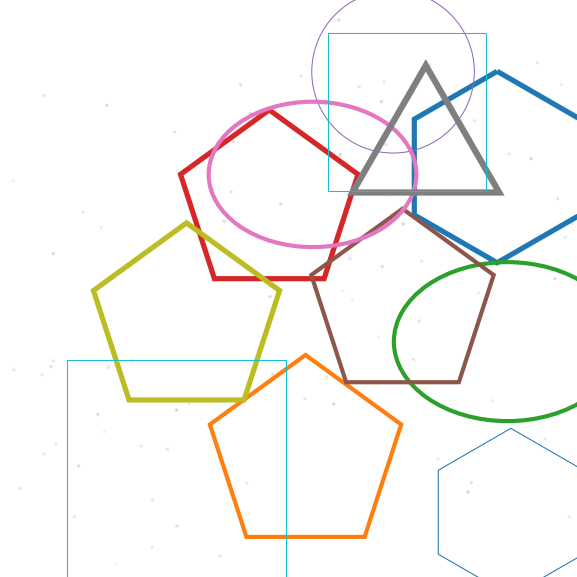[{"shape": "hexagon", "thickness": 0.5, "radius": 0.73, "center": [0.885, 0.112]}, {"shape": "hexagon", "thickness": 2.5, "radius": 0.83, "center": [0.861, 0.71]}, {"shape": "pentagon", "thickness": 2, "radius": 0.87, "center": [0.529, 0.21]}, {"shape": "oval", "thickness": 2, "radius": 0.98, "center": [0.879, 0.408]}, {"shape": "pentagon", "thickness": 2.5, "radius": 0.81, "center": [0.466, 0.647]}, {"shape": "circle", "thickness": 0.5, "radius": 0.7, "center": [0.681, 0.875]}, {"shape": "pentagon", "thickness": 2, "radius": 0.83, "center": [0.697, 0.472]}, {"shape": "oval", "thickness": 2, "radius": 0.9, "center": [0.541, 0.697]}, {"shape": "triangle", "thickness": 3, "radius": 0.73, "center": [0.737, 0.739]}, {"shape": "pentagon", "thickness": 2.5, "radius": 0.85, "center": [0.323, 0.444]}, {"shape": "square", "thickness": 0.5, "radius": 0.95, "center": [0.305, 0.185]}, {"shape": "square", "thickness": 0.5, "radius": 0.68, "center": [0.704, 0.805]}]